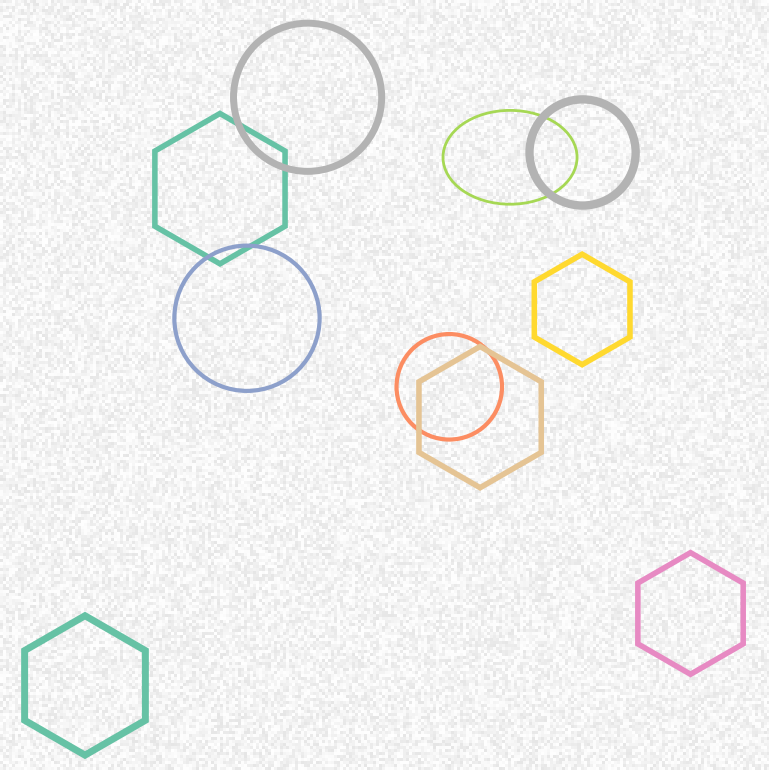[{"shape": "hexagon", "thickness": 2.5, "radius": 0.45, "center": [0.11, 0.11]}, {"shape": "hexagon", "thickness": 2, "radius": 0.49, "center": [0.286, 0.755]}, {"shape": "circle", "thickness": 1.5, "radius": 0.34, "center": [0.583, 0.498]}, {"shape": "circle", "thickness": 1.5, "radius": 0.47, "center": [0.321, 0.587]}, {"shape": "hexagon", "thickness": 2, "radius": 0.39, "center": [0.897, 0.203]}, {"shape": "oval", "thickness": 1, "radius": 0.44, "center": [0.662, 0.796]}, {"shape": "hexagon", "thickness": 2, "radius": 0.36, "center": [0.756, 0.598]}, {"shape": "hexagon", "thickness": 2, "radius": 0.46, "center": [0.624, 0.458]}, {"shape": "circle", "thickness": 2.5, "radius": 0.48, "center": [0.399, 0.874]}, {"shape": "circle", "thickness": 3, "radius": 0.34, "center": [0.757, 0.802]}]